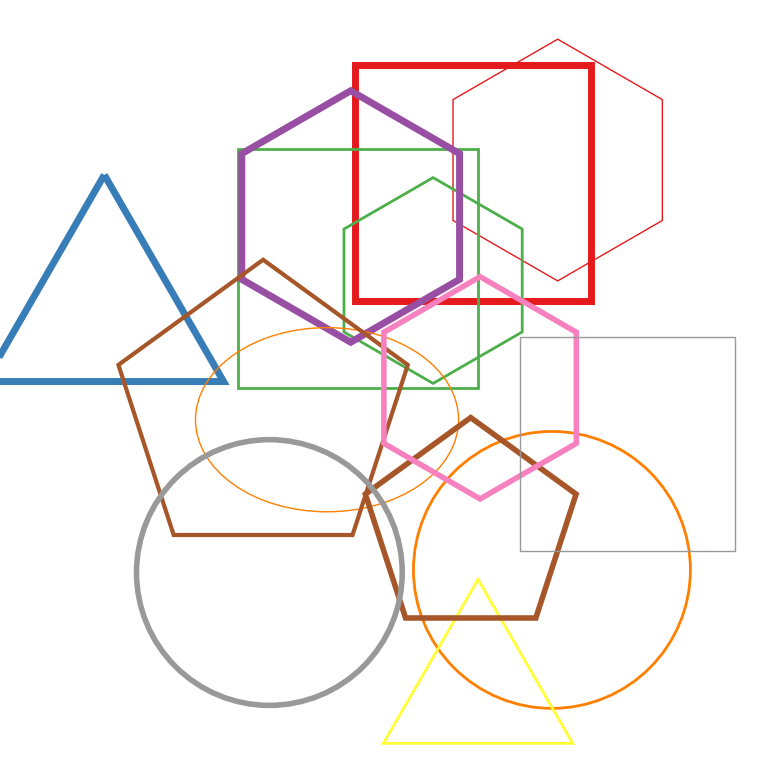[{"shape": "square", "thickness": 2.5, "radius": 0.77, "center": [0.614, 0.762]}, {"shape": "hexagon", "thickness": 0.5, "radius": 0.78, "center": [0.724, 0.792]}, {"shape": "triangle", "thickness": 2.5, "radius": 0.89, "center": [0.135, 0.594]}, {"shape": "square", "thickness": 1, "radius": 0.78, "center": [0.465, 0.651]}, {"shape": "hexagon", "thickness": 1, "radius": 0.67, "center": [0.562, 0.636]}, {"shape": "hexagon", "thickness": 2.5, "radius": 0.82, "center": [0.455, 0.719]}, {"shape": "circle", "thickness": 1, "radius": 0.9, "center": [0.717, 0.26]}, {"shape": "oval", "thickness": 0.5, "radius": 0.85, "center": [0.425, 0.455]}, {"shape": "triangle", "thickness": 1, "radius": 0.71, "center": [0.621, 0.106]}, {"shape": "pentagon", "thickness": 2, "radius": 0.72, "center": [0.611, 0.314]}, {"shape": "pentagon", "thickness": 1.5, "radius": 0.99, "center": [0.342, 0.465]}, {"shape": "hexagon", "thickness": 2, "radius": 0.72, "center": [0.624, 0.496]}, {"shape": "square", "thickness": 0.5, "radius": 0.7, "center": [0.815, 0.423]}, {"shape": "circle", "thickness": 2, "radius": 0.86, "center": [0.35, 0.256]}]